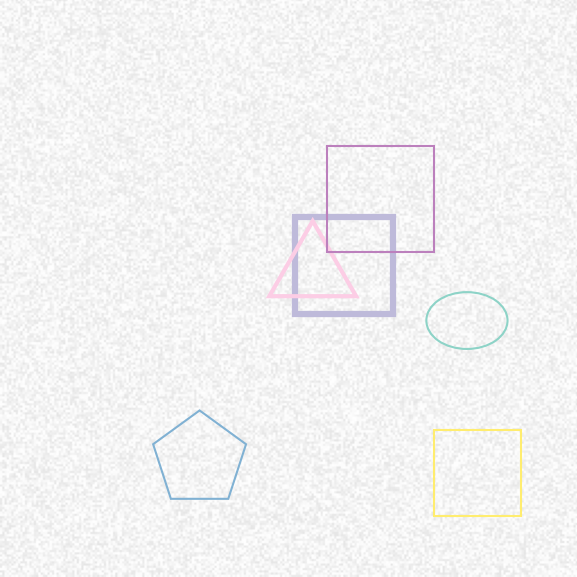[{"shape": "oval", "thickness": 1, "radius": 0.35, "center": [0.809, 0.444]}, {"shape": "square", "thickness": 3, "radius": 0.42, "center": [0.596, 0.539]}, {"shape": "pentagon", "thickness": 1, "radius": 0.42, "center": [0.346, 0.204]}, {"shape": "triangle", "thickness": 2, "radius": 0.43, "center": [0.542, 0.53]}, {"shape": "square", "thickness": 1, "radius": 0.46, "center": [0.659, 0.654]}, {"shape": "square", "thickness": 1, "radius": 0.38, "center": [0.826, 0.18]}]